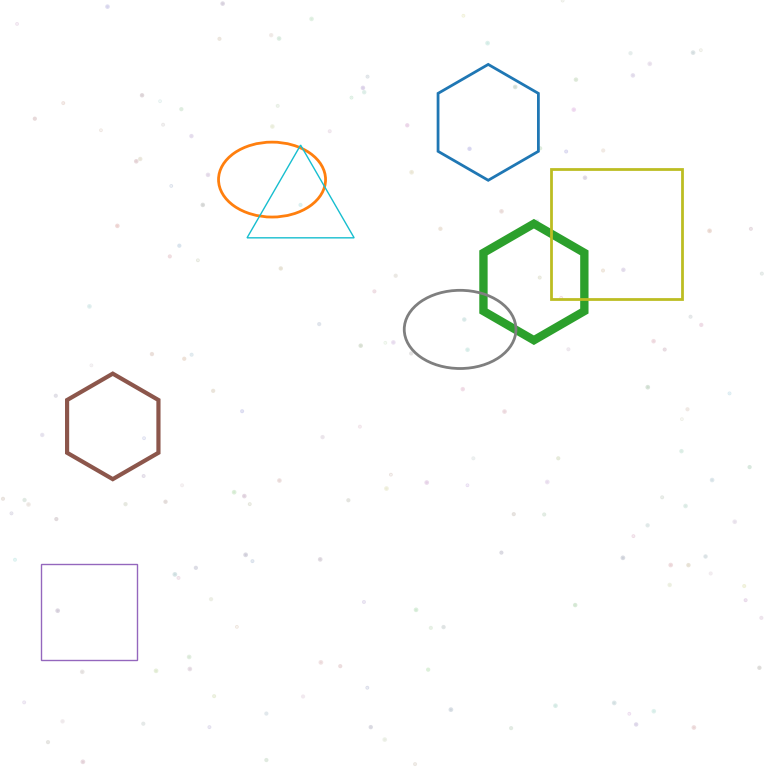[{"shape": "hexagon", "thickness": 1, "radius": 0.38, "center": [0.634, 0.841]}, {"shape": "oval", "thickness": 1, "radius": 0.35, "center": [0.353, 0.767]}, {"shape": "hexagon", "thickness": 3, "radius": 0.38, "center": [0.693, 0.634]}, {"shape": "square", "thickness": 0.5, "radius": 0.31, "center": [0.115, 0.205]}, {"shape": "hexagon", "thickness": 1.5, "radius": 0.34, "center": [0.146, 0.446]}, {"shape": "oval", "thickness": 1, "radius": 0.36, "center": [0.598, 0.572]}, {"shape": "square", "thickness": 1, "radius": 0.42, "center": [0.801, 0.697]}, {"shape": "triangle", "thickness": 0.5, "radius": 0.4, "center": [0.39, 0.731]}]